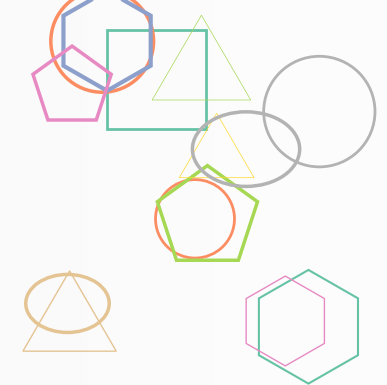[{"shape": "square", "thickness": 2, "radius": 0.64, "center": [0.404, 0.793]}, {"shape": "hexagon", "thickness": 1.5, "radius": 0.74, "center": [0.796, 0.151]}, {"shape": "circle", "thickness": 2.5, "radius": 0.66, "center": [0.264, 0.893]}, {"shape": "circle", "thickness": 2, "radius": 0.51, "center": [0.503, 0.432]}, {"shape": "hexagon", "thickness": 3, "radius": 0.65, "center": [0.276, 0.894]}, {"shape": "hexagon", "thickness": 1, "radius": 0.58, "center": [0.736, 0.166]}, {"shape": "pentagon", "thickness": 2.5, "radius": 0.53, "center": [0.186, 0.774]}, {"shape": "pentagon", "thickness": 2.5, "radius": 0.68, "center": [0.535, 0.434]}, {"shape": "triangle", "thickness": 0.5, "radius": 0.73, "center": [0.52, 0.814]}, {"shape": "triangle", "thickness": 0.5, "radius": 0.56, "center": [0.559, 0.594]}, {"shape": "triangle", "thickness": 1, "radius": 0.7, "center": [0.18, 0.157]}, {"shape": "oval", "thickness": 2.5, "radius": 0.54, "center": [0.174, 0.212]}, {"shape": "oval", "thickness": 2.5, "radius": 0.69, "center": [0.635, 0.613]}, {"shape": "circle", "thickness": 2, "radius": 0.72, "center": [0.824, 0.71]}]